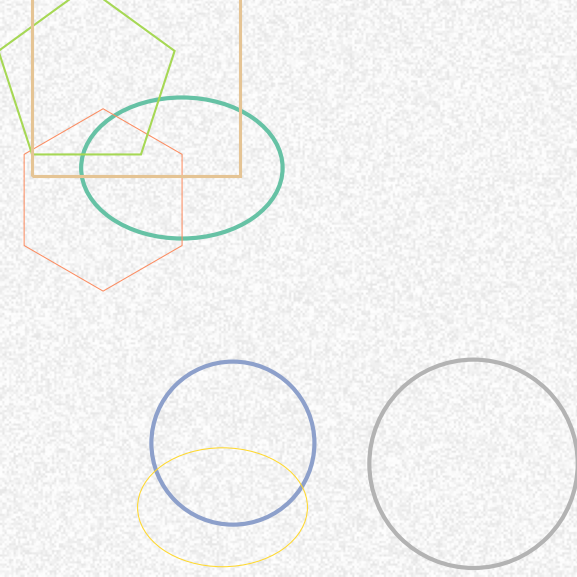[{"shape": "oval", "thickness": 2, "radius": 0.87, "center": [0.315, 0.708]}, {"shape": "hexagon", "thickness": 0.5, "radius": 0.79, "center": [0.179, 0.653]}, {"shape": "circle", "thickness": 2, "radius": 0.71, "center": [0.403, 0.232]}, {"shape": "pentagon", "thickness": 1, "radius": 0.8, "center": [0.15, 0.861]}, {"shape": "oval", "thickness": 0.5, "radius": 0.74, "center": [0.385, 0.121]}, {"shape": "square", "thickness": 1.5, "radius": 0.9, "center": [0.235, 0.875]}, {"shape": "circle", "thickness": 2, "radius": 0.9, "center": [0.82, 0.196]}]